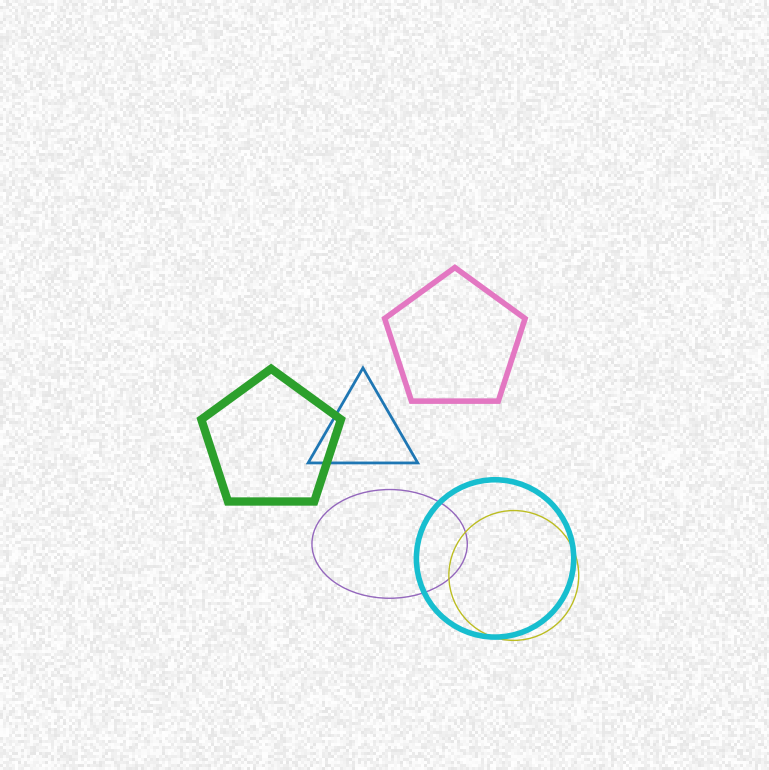[{"shape": "triangle", "thickness": 1, "radius": 0.41, "center": [0.471, 0.44]}, {"shape": "pentagon", "thickness": 3, "radius": 0.48, "center": [0.352, 0.426]}, {"shape": "oval", "thickness": 0.5, "radius": 0.5, "center": [0.506, 0.294]}, {"shape": "pentagon", "thickness": 2, "radius": 0.48, "center": [0.591, 0.557]}, {"shape": "circle", "thickness": 0.5, "radius": 0.42, "center": [0.667, 0.253]}, {"shape": "circle", "thickness": 2, "radius": 0.51, "center": [0.643, 0.275]}]